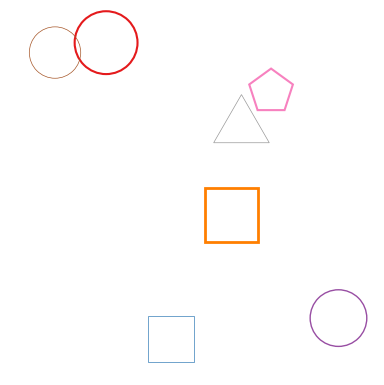[{"shape": "circle", "thickness": 1.5, "radius": 0.41, "center": [0.276, 0.889]}, {"shape": "square", "thickness": 0.5, "radius": 0.3, "center": [0.445, 0.119]}, {"shape": "circle", "thickness": 1, "radius": 0.37, "center": [0.879, 0.174]}, {"shape": "square", "thickness": 2, "radius": 0.35, "center": [0.601, 0.442]}, {"shape": "circle", "thickness": 0.5, "radius": 0.33, "center": [0.143, 0.863]}, {"shape": "pentagon", "thickness": 1.5, "radius": 0.3, "center": [0.704, 0.762]}, {"shape": "triangle", "thickness": 0.5, "radius": 0.42, "center": [0.627, 0.671]}]